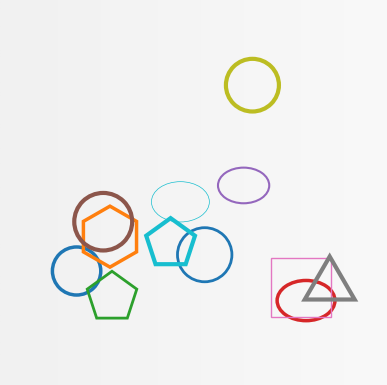[{"shape": "circle", "thickness": 2.5, "radius": 0.31, "center": [0.198, 0.296]}, {"shape": "circle", "thickness": 2, "radius": 0.35, "center": [0.528, 0.338]}, {"shape": "hexagon", "thickness": 2.5, "radius": 0.4, "center": [0.284, 0.385]}, {"shape": "pentagon", "thickness": 2, "radius": 0.34, "center": [0.289, 0.228]}, {"shape": "oval", "thickness": 2.5, "radius": 0.37, "center": [0.79, 0.219]}, {"shape": "oval", "thickness": 1.5, "radius": 0.33, "center": [0.629, 0.518]}, {"shape": "circle", "thickness": 3, "radius": 0.37, "center": [0.266, 0.424]}, {"shape": "square", "thickness": 1, "radius": 0.39, "center": [0.776, 0.253]}, {"shape": "triangle", "thickness": 3, "radius": 0.37, "center": [0.851, 0.259]}, {"shape": "circle", "thickness": 3, "radius": 0.34, "center": [0.651, 0.779]}, {"shape": "oval", "thickness": 0.5, "radius": 0.37, "center": [0.466, 0.476]}, {"shape": "pentagon", "thickness": 3, "radius": 0.33, "center": [0.44, 0.367]}]